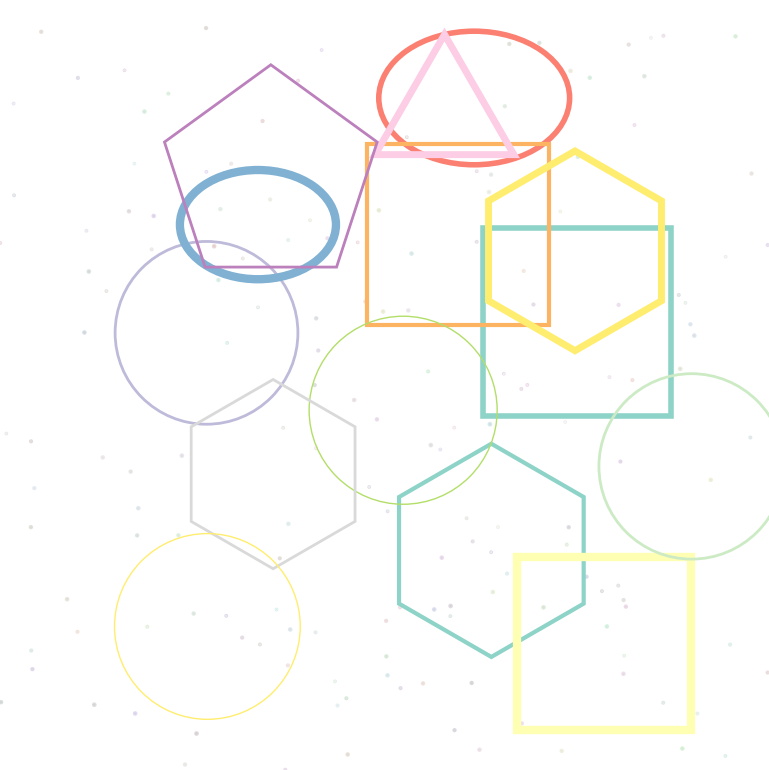[{"shape": "square", "thickness": 2, "radius": 0.61, "center": [0.749, 0.581]}, {"shape": "hexagon", "thickness": 1.5, "radius": 0.69, "center": [0.638, 0.285]}, {"shape": "square", "thickness": 3, "radius": 0.56, "center": [0.785, 0.164]}, {"shape": "circle", "thickness": 1, "radius": 0.59, "center": [0.268, 0.568]}, {"shape": "oval", "thickness": 2, "radius": 0.62, "center": [0.616, 0.873]}, {"shape": "oval", "thickness": 3, "radius": 0.51, "center": [0.335, 0.708]}, {"shape": "square", "thickness": 1.5, "radius": 0.59, "center": [0.595, 0.696]}, {"shape": "circle", "thickness": 0.5, "radius": 0.61, "center": [0.524, 0.467]}, {"shape": "triangle", "thickness": 2.5, "radius": 0.52, "center": [0.577, 0.851]}, {"shape": "hexagon", "thickness": 1, "radius": 0.61, "center": [0.355, 0.384]}, {"shape": "pentagon", "thickness": 1, "radius": 0.73, "center": [0.352, 0.771]}, {"shape": "circle", "thickness": 1, "radius": 0.6, "center": [0.898, 0.394]}, {"shape": "hexagon", "thickness": 2.5, "radius": 0.65, "center": [0.747, 0.674]}, {"shape": "circle", "thickness": 0.5, "radius": 0.6, "center": [0.269, 0.186]}]